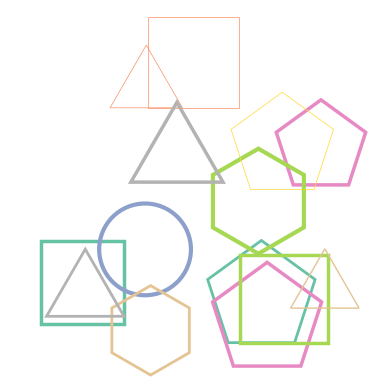[{"shape": "square", "thickness": 2.5, "radius": 0.54, "center": [0.214, 0.266]}, {"shape": "pentagon", "thickness": 2, "radius": 0.73, "center": [0.679, 0.229]}, {"shape": "triangle", "thickness": 0.5, "radius": 0.54, "center": [0.38, 0.774]}, {"shape": "square", "thickness": 0.5, "radius": 0.59, "center": [0.502, 0.837]}, {"shape": "circle", "thickness": 3, "radius": 0.6, "center": [0.377, 0.352]}, {"shape": "pentagon", "thickness": 2.5, "radius": 0.61, "center": [0.834, 0.619]}, {"shape": "pentagon", "thickness": 2.5, "radius": 0.74, "center": [0.694, 0.17]}, {"shape": "square", "thickness": 2.5, "radius": 0.57, "center": [0.738, 0.224]}, {"shape": "hexagon", "thickness": 3, "radius": 0.68, "center": [0.671, 0.477]}, {"shape": "pentagon", "thickness": 0.5, "radius": 0.7, "center": [0.733, 0.621]}, {"shape": "triangle", "thickness": 1, "radius": 0.51, "center": [0.844, 0.251]}, {"shape": "hexagon", "thickness": 2, "radius": 0.58, "center": [0.391, 0.142]}, {"shape": "triangle", "thickness": 2, "radius": 0.58, "center": [0.221, 0.237]}, {"shape": "triangle", "thickness": 2.5, "radius": 0.69, "center": [0.46, 0.596]}]